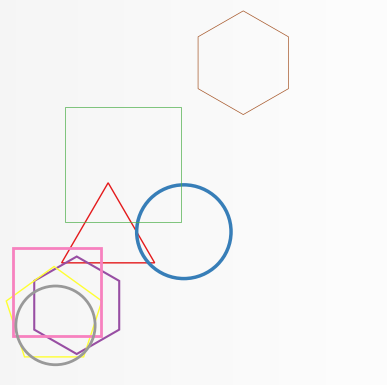[{"shape": "triangle", "thickness": 1, "radius": 0.69, "center": [0.279, 0.387]}, {"shape": "circle", "thickness": 2.5, "radius": 0.61, "center": [0.474, 0.398]}, {"shape": "square", "thickness": 0.5, "radius": 0.75, "center": [0.318, 0.573]}, {"shape": "hexagon", "thickness": 1.5, "radius": 0.63, "center": [0.198, 0.207]}, {"shape": "pentagon", "thickness": 1, "radius": 0.65, "center": [0.14, 0.178]}, {"shape": "hexagon", "thickness": 0.5, "radius": 0.67, "center": [0.628, 0.837]}, {"shape": "square", "thickness": 2, "radius": 0.57, "center": [0.146, 0.242]}, {"shape": "circle", "thickness": 2, "radius": 0.51, "center": [0.143, 0.155]}]